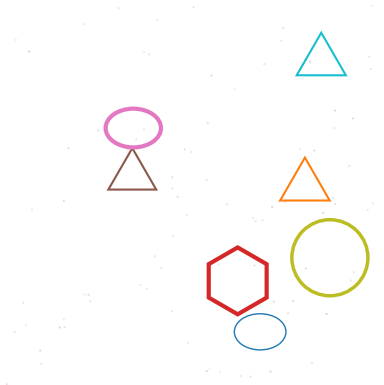[{"shape": "oval", "thickness": 1, "radius": 0.34, "center": [0.676, 0.138]}, {"shape": "triangle", "thickness": 1.5, "radius": 0.37, "center": [0.792, 0.516]}, {"shape": "hexagon", "thickness": 3, "radius": 0.43, "center": [0.617, 0.27]}, {"shape": "triangle", "thickness": 1.5, "radius": 0.36, "center": [0.344, 0.544]}, {"shape": "oval", "thickness": 3, "radius": 0.36, "center": [0.346, 0.667]}, {"shape": "circle", "thickness": 2.5, "radius": 0.49, "center": [0.857, 0.331]}, {"shape": "triangle", "thickness": 1.5, "radius": 0.37, "center": [0.834, 0.841]}]